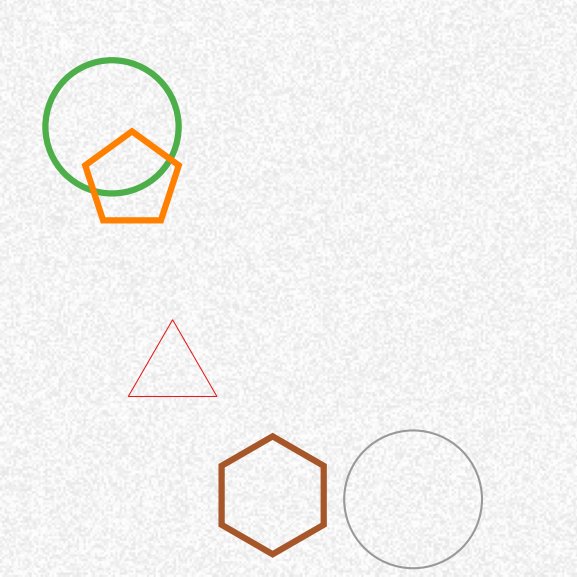[{"shape": "triangle", "thickness": 0.5, "radius": 0.44, "center": [0.299, 0.357]}, {"shape": "circle", "thickness": 3, "radius": 0.58, "center": [0.194, 0.78]}, {"shape": "pentagon", "thickness": 3, "radius": 0.43, "center": [0.229, 0.686]}, {"shape": "hexagon", "thickness": 3, "radius": 0.51, "center": [0.472, 0.141]}, {"shape": "circle", "thickness": 1, "radius": 0.6, "center": [0.715, 0.134]}]